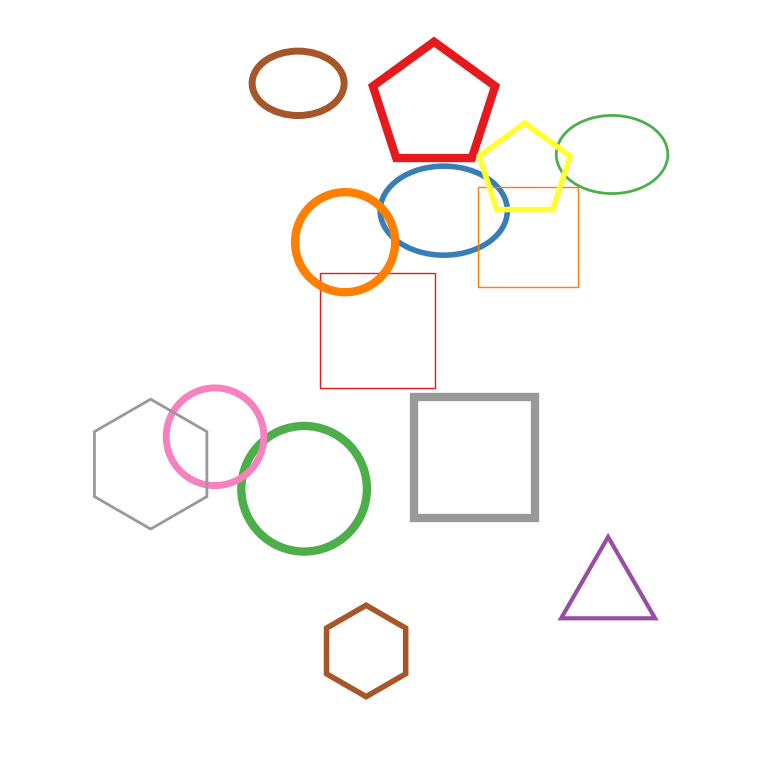[{"shape": "pentagon", "thickness": 3, "radius": 0.42, "center": [0.564, 0.862]}, {"shape": "square", "thickness": 0.5, "radius": 0.37, "center": [0.49, 0.571]}, {"shape": "oval", "thickness": 2, "radius": 0.41, "center": [0.576, 0.726]}, {"shape": "oval", "thickness": 1, "radius": 0.36, "center": [0.795, 0.799]}, {"shape": "circle", "thickness": 3, "radius": 0.41, "center": [0.395, 0.365]}, {"shape": "triangle", "thickness": 1.5, "radius": 0.35, "center": [0.79, 0.232]}, {"shape": "circle", "thickness": 3, "radius": 0.32, "center": [0.448, 0.685]}, {"shape": "square", "thickness": 0.5, "radius": 0.32, "center": [0.686, 0.692]}, {"shape": "pentagon", "thickness": 2, "radius": 0.31, "center": [0.681, 0.778]}, {"shape": "hexagon", "thickness": 2, "radius": 0.3, "center": [0.475, 0.155]}, {"shape": "oval", "thickness": 2.5, "radius": 0.3, "center": [0.387, 0.892]}, {"shape": "circle", "thickness": 2.5, "radius": 0.32, "center": [0.279, 0.433]}, {"shape": "hexagon", "thickness": 1, "radius": 0.42, "center": [0.196, 0.397]}, {"shape": "square", "thickness": 3, "radius": 0.39, "center": [0.616, 0.406]}]